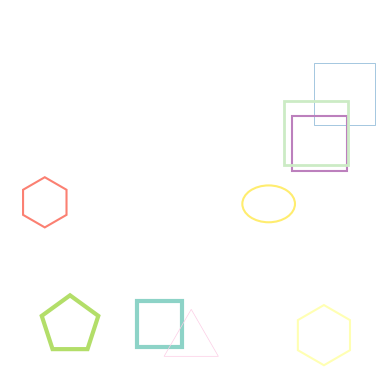[{"shape": "square", "thickness": 3, "radius": 0.29, "center": [0.414, 0.158]}, {"shape": "hexagon", "thickness": 1.5, "radius": 0.39, "center": [0.841, 0.129]}, {"shape": "hexagon", "thickness": 1.5, "radius": 0.33, "center": [0.116, 0.474]}, {"shape": "square", "thickness": 0.5, "radius": 0.4, "center": [0.895, 0.756]}, {"shape": "pentagon", "thickness": 3, "radius": 0.39, "center": [0.182, 0.156]}, {"shape": "triangle", "thickness": 0.5, "radius": 0.41, "center": [0.497, 0.115]}, {"shape": "square", "thickness": 1.5, "radius": 0.35, "center": [0.83, 0.627]}, {"shape": "square", "thickness": 2, "radius": 0.41, "center": [0.821, 0.654]}, {"shape": "oval", "thickness": 1.5, "radius": 0.34, "center": [0.698, 0.471]}]